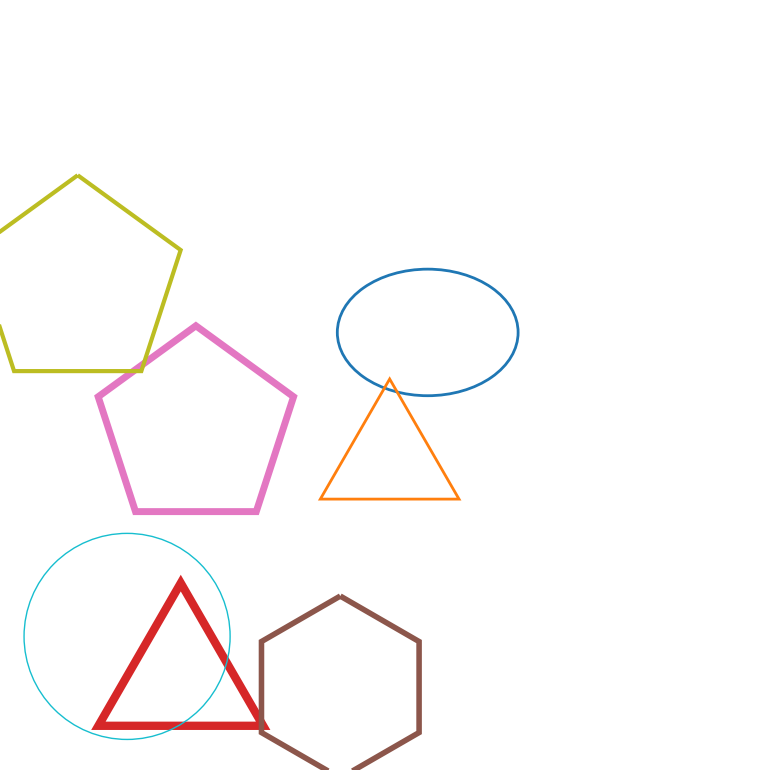[{"shape": "oval", "thickness": 1, "radius": 0.59, "center": [0.555, 0.568]}, {"shape": "triangle", "thickness": 1, "radius": 0.52, "center": [0.506, 0.404]}, {"shape": "triangle", "thickness": 3, "radius": 0.62, "center": [0.235, 0.119]}, {"shape": "hexagon", "thickness": 2, "radius": 0.59, "center": [0.442, 0.108]}, {"shape": "pentagon", "thickness": 2.5, "radius": 0.67, "center": [0.254, 0.443]}, {"shape": "pentagon", "thickness": 1.5, "radius": 0.7, "center": [0.101, 0.632]}, {"shape": "circle", "thickness": 0.5, "radius": 0.67, "center": [0.165, 0.173]}]